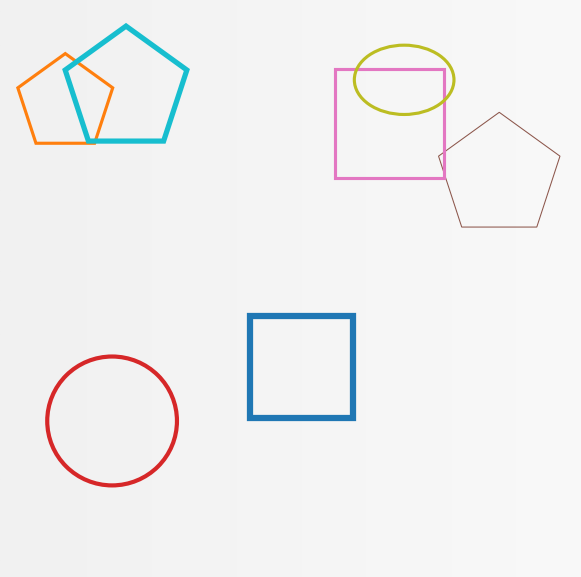[{"shape": "square", "thickness": 3, "radius": 0.44, "center": [0.519, 0.364]}, {"shape": "pentagon", "thickness": 1.5, "radius": 0.43, "center": [0.112, 0.821]}, {"shape": "circle", "thickness": 2, "radius": 0.56, "center": [0.193, 0.27]}, {"shape": "pentagon", "thickness": 0.5, "radius": 0.55, "center": [0.859, 0.695]}, {"shape": "square", "thickness": 1.5, "radius": 0.47, "center": [0.67, 0.786]}, {"shape": "oval", "thickness": 1.5, "radius": 0.43, "center": [0.695, 0.861]}, {"shape": "pentagon", "thickness": 2.5, "radius": 0.55, "center": [0.217, 0.844]}]